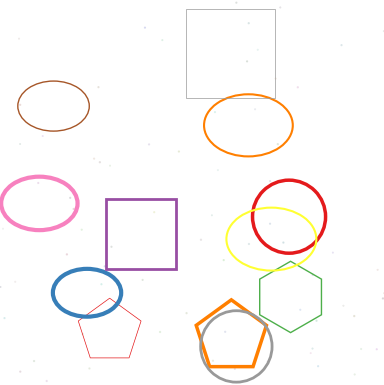[{"shape": "circle", "thickness": 2.5, "radius": 0.47, "center": [0.751, 0.437]}, {"shape": "pentagon", "thickness": 0.5, "radius": 0.43, "center": [0.285, 0.14]}, {"shape": "oval", "thickness": 3, "radius": 0.44, "center": [0.226, 0.24]}, {"shape": "hexagon", "thickness": 1, "radius": 0.46, "center": [0.755, 0.229]}, {"shape": "square", "thickness": 2, "radius": 0.46, "center": [0.366, 0.393]}, {"shape": "oval", "thickness": 1.5, "radius": 0.58, "center": [0.645, 0.674]}, {"shape": "pentagon", "thickness": 2.5, "radius": 0.48, "center": [0.601, 0.125]}, {"shape": "oval", "thickness": 1.5, "radius": 0.58, "center": [0.705, 0.379]}, {"shape": "oval", "thickness": 1, "radius": 0.46, "center": [0.139, 0.724]}, {"shape": "oval", "thickness": 3, "radius": 0.5, "center": [0.102, 0.472]}, {"shape": "square", "thickness": 0.5, "radius": 0.57, "center": [0.598, 0.861]}, {"shape": "circle", "thickness": 2, "radius": 0.46, "center": [0.614, 0.1]}]